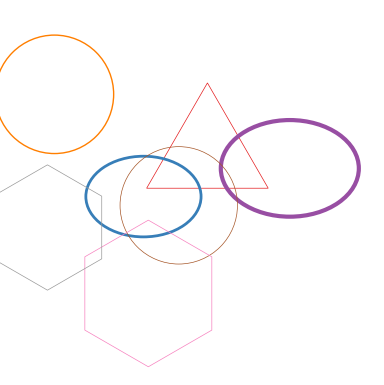[{"shape": "triangle", "thickness": 0.5, "radius": 0.91, "center": [0.539, 0.602]}, {"shape": "oval", "thickness": 2, "radius": 0.75, "center": [0.373, 0.489]}, {"shape": "oval", "thickness": 3, "radius": 0.9, "center": [0.753, 0.563]}, {"shape": "circle", "thickness": 1, "radius": 0.77, "center": [0.141, 0.755]}, {"shape": "circle", "thickness": 0.5, "radius": 0.76, "center": [0.464, 0.467]}, {"shape": "hexagon", "thickness": 0.5, "radius": 0.95, "center": [0.385, 0.238]}, {"shape": "hexagon", "thickness": 0.5, "radius": 0.81, "center": [0.123, 0.409]}]